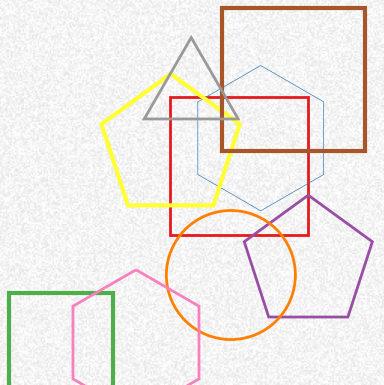[{"shape": "square", "thickness": 2, "radius": 0.9, "center": [0.621, 0.568]}, {"shape": "hexagon", "thickness": 0.5, "radius": 0.94, "center": [0.677, 0.641]}, {"shape": "square", "thickness": 3, "radius": 0.67, "center": [0.159, 0.104]}, {"shape": "pentagon", "thickness": 2, "radius": 0.87, "center": [0.801, 0.318]}, {"shape": "circle", "thickness": 2, "radius": 0.84, "center": [0.6, 0.286]}, {"shape": "pentagon", "thickness": 3, "radius": 0.94, "center": [0.443, 0.619]}, {"shape": "square", "thickness": 3, "radius": 0.93, "center": [0.763, 0.793]}, {"shape": "hexagon", "thickness": 2, "radius": 0.94, "center": [0.353, 0.11]}, {"shape": "triangle", "thickness": 2, "radius": 0.7, "center": [0.497, 0.761]}]